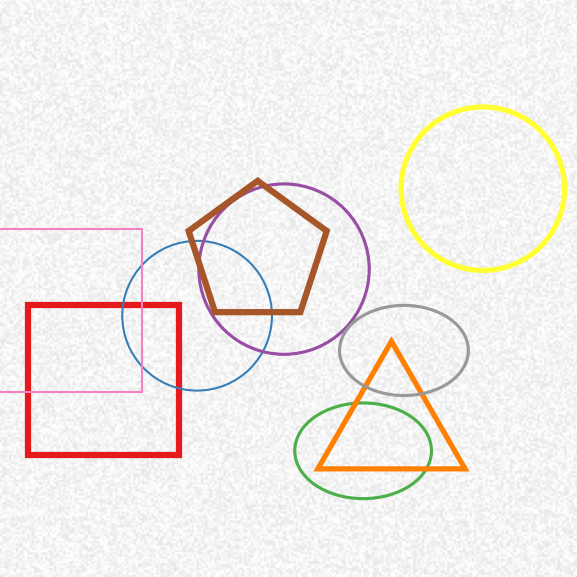[{"shape": "square", "thickness": 3, "radius": 0.65, "center": [0.18, 0.341]}, {"shape": "circle", "thickness": 1, "radius": 0.65, "center": [0.341, 0.452]}, {"shape": "oval", "thickness": 1.5, "radius": 0.59, "center": [0.629, 0.219]}, {"shape": "circle", "thickness": 1.5, "radius": 0.74, "center": [0.492, 0.533]}, {"shape": "triangle", "thickness": 2.5, "radius": 0.74, "center": [0.678, 0.261]}, {"shape": "circle", "thickness": 2.5, "radius": 0.71, "center": [0.836, 0.672]}, {"shape": "pentagon", "thickness": 3, "radius": 0.63, "center": [0.446, 0.56]}, {"shape": "square", "thickness": 1, "radius": 0.7, "center": [0.104, 0.462]}, {"shape": "oval", "thickness": 1.5, "radius": 0.56, "center": [0.699, 0.392]}]